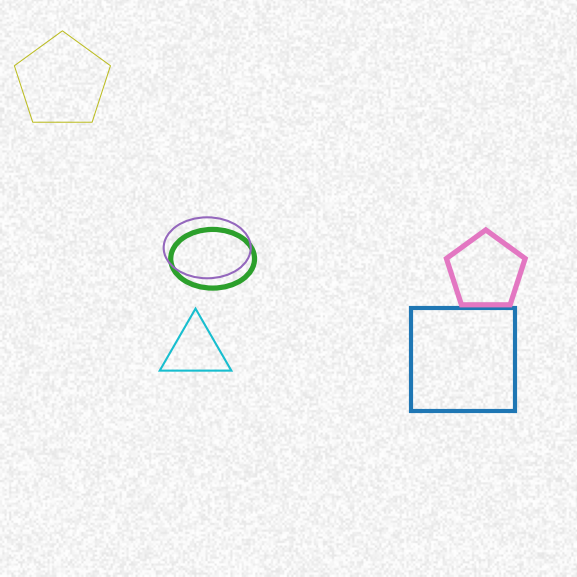[{"shape": "square", "thickness": 2, "radius": 0.45, "center": [0.802, 0.377]}, {"shape": "oval", "thickness": 2.5, "radius": 0.36, "center": [0.368, 0.551]}, {"shape": "oval", "thickness": 1, "radius": 0.38, "center": [0.359, 0.57]}, {"shape": "pentagon", "thickness": 2.5, "radius": 0.36, "center": [0.841, 0.529]}, {"shape": "pentagon", "thickness": 0.5, "radius": 0.44, "center": [0.108, 0.858]}, {"shape": "triangle", "thickness": 1, "radius": 0.36, "center": [0.339, 0.393]}]